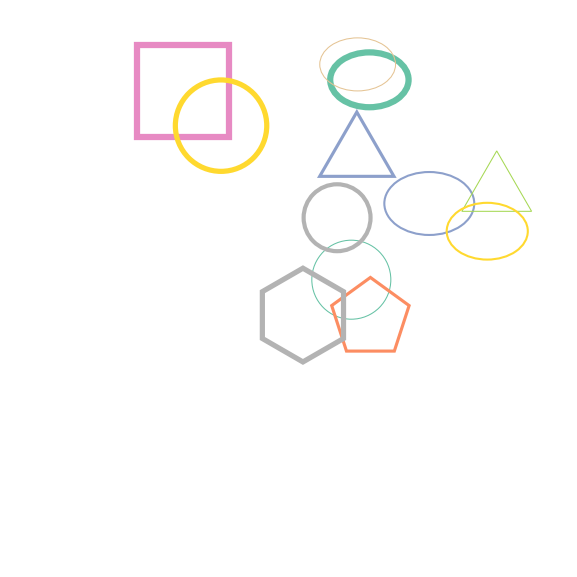[{"shape": "circle", "thickness": 0.5, "radius": 0.34, "center": [0.608, 0.515]}, {"shape": "oval", "thickness": 3, "radius": 0.34, "center": [0.64, 0.861]}, {"shape": "pentagon", "thickness": 1.5, "radius": 0.35, "center": [0.641, 0.448]}, {"shape": "oval", "thickness": 1, "radius": 0.39, "center": [0.743, 0.647]}, {"shape": "triangle", "thickness": 1.5, "radius": 0.37, "center": [0.618, 0.731]}, {"shape": "square", "thickness": 3, "radius": 0.4, "center": [0.316, 0.842]}, {"shape": "triangle", "thickness": 0.5, "radius": 0.35, "center": [0.86, 0.668]}, {"shape": "oval", "thickness": 1, "radius": 0.35, "center": [0.844, 0.599]}, {"shape": "circle", "thickness": 2.5, "radius": 0.4, "center": [0.383, 0.782]}, {"shape": "oval", "thickness": 0.5, "radius": 0.33, "center": [0.619, 0.888]}, {"shape": "circle", "thickness": 2, "radius": 0.29, "center": [0.584, 0.622]}, {"shape": "hexagon", "thickness": 2.5, "radius": 0.41, "center": [0.525, 0.454]}]